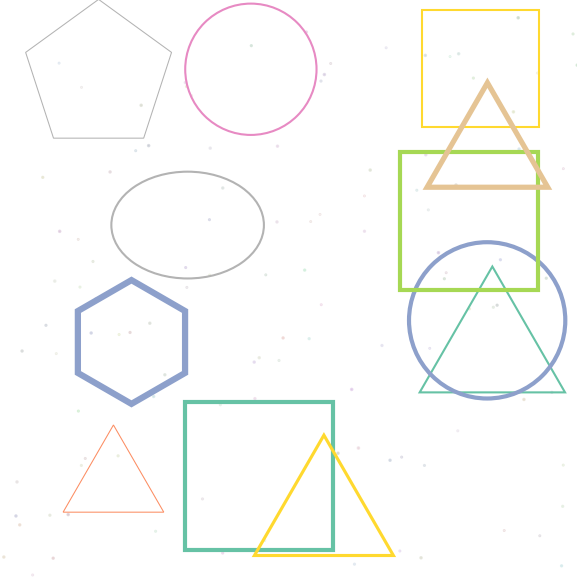[{"shape": "square", "thickness": 2, "radius": 0.64, "center": [0.448, 0.175]}, {"shape": "triangle", "thickness": 1, "radius": 0.73, "center": [0.853, 0.392]}, {"shape": "triangle", "thickness": 0.5, "radius": 0.5, "center": [0.196, 0.163]}, {"shape": "hexagon", "thickness": 3, "radius": 0.54, "center": [0.228, 0.407]}, {"shape": "circle", "thickness": 2, "radius": 0.68, "center": [0.844, 0.444]}, {"shape": "circle", "thickness": 1, "radius": 0.57, "center": [0.434, 0.879]}, {"shape": "square", "thickness": 2, "radius": 0.6, "center": [0.811, 0.616]}, {"shape": "square", "thickness": 1, "radius": 0.51, "center": [0.832, 0.881]}, {"shape": "triangle", "thickness": 1.5, "radius": 0.69, "center": [0.561, 0.107]}, {"shape": "triangle", "thickness": 2.5, "radius": 0.6, "center": [0.844, 0.735]}, {"shape": "pentagon", "thickness": 0.5, "radius": 0.66, "center": [0.171, 0.867]}, {"shape": "oval", "thickness": 1, "radius": 0.66, "center": [0.325, 0.609]}]